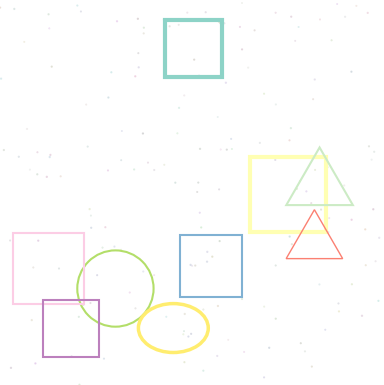[{"shape": "square", "thickness": 3, "radius": 0.37, "center": [0.504, 0.875]}, {"shape": "square", "thickness": 3, "radius": 0.49, "center": [0.749, 0.495]}, {"shape": "triangle", "thickness": 1, "radius": 0.42, "center": [0.817, 0.371]}, {"shape": "square", "thickness": 1.5, "radius": 0.4, "center": [0.548, 0.31]}, {"shape": "circle", "thickness": 1.5, "radius": 0.5, "center": [0.3, 0.251]}, {"shape": "square", "thickness": 1.5, "radius": 0.46, "center": [0.126, 0.302]}, {"shape": "square", "thickness": 1.5, "radius": 0.37, "center": [0.185, 0.147]}, {"shape": "triangle", "thickness": 1.5, "radius": 0.5, "center": [0.83, 0.517]}, {"shape": "oval", "thickness": 2.5, "radius": 0.45, "center": [0.45, 0.148]}]